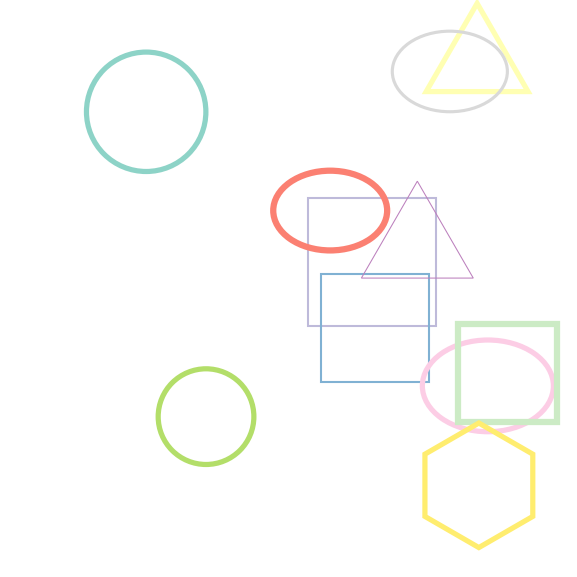[{"shape": "circle", "thickness": 2.5, "radius": 0.52, "center": [0.253, 0.806]}, {"shape": "triangle", "thickness": 2.5, "radius": 0.51, "center": [0.826, 0.891]}, {"shape": "square", "thickness": 1, "radius": 0.55, "center": [0.644, 0.546]}, {"shape": "oval", "thickness": 3, "radius": 0.49, "center": [0.572, 0.635]}, {"shape": "square", "thickness": 1, "radius": 0.47, "center": [0.649, 0.431]}, {"shape": "circle", "thickness": 2.5, "radius": 0.41, "center": [0.357, 0.278]}, {"shape": "oval", "thickness": 2.5, "radius": 0.57, "center": [0.845, 0.331]}, {"shape": "oval", "thickness": 1.5, "radius": 0.5, "center": [0.779, 0.875]}, {"shape": "triangle", "thickness": 0.5, "radius": 0.56, "center": [0.723, 0.574]}, {"shape": "square", "thickness": 3, "radius": 0.43, "center": [0.879, 0.353]}, {"shape": "hexagon", "thickness": 2.5, "radius": 0.54, "center": [0.829, 0.159]}]